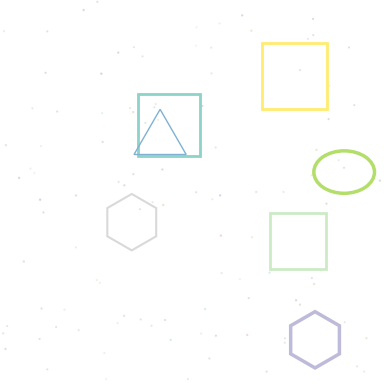[{"shape": "square", "thickness": 2, "radius": 0.4, "center": [0.439, 0.675]}, {"shape": "hexagon", "thickness": 2.5, "radius": 0.37, "center": [0.818, 0.117]}, {"shape": "triangle", "thickness": 1, "radius": 0.39, "center": [0.416, 0.638]}, {"shape": "oval", "thickness": 2.5, "radius": 0.39, "center": [0.894, 0.553]}, {"shape": "hexagon", "thickness": 1.5, "radius": 0.37, "center": [0.342, 0.423]}, {"shape": "square", "thickness": 2, "radius": 0.36, "center": [0.774, 0.374]}, {"shape": "square", "thickness": 2, "radius": 0.43, "center": [0.765, 0.804]}]